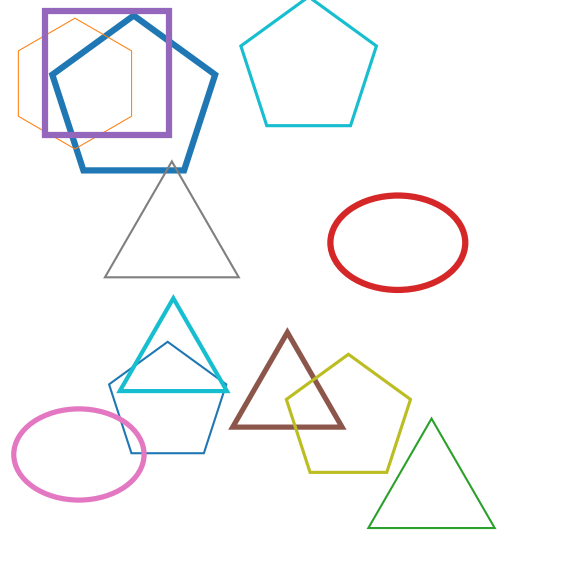[{"shape": "pentagon", "thickness": 1, "radius": 0.53, "center": [0.29, 0.301]}, {"shape": "pentagon", "thickness": 3, "radius": 0.74, "center": [0.232, 0.824]}, {"shape": "hexagon", "thickness": 0.5, "radius": 0.57, "center": [0.13, 0.854]}, {"shape": "triangle", "thickness": 1, "radius": 0.63, "center": [0.747, 0.148]}, {"shape": "oval", "thickness": 3, "radius": 0.58, "center": [0.689, 0.579]}, {"shape": "square", "thickness": 3, "radius": 0.54, "center": [0.186, 0.872]}, {"shape": "triangle", "thickness": 2.5, "radius": 0.55, "center": [0.498, 0.314]}, {"shape": "oval", "thickness": 2.5, "radius": 0.56, "center": [0.137, 0.212]}, {"shape": "triangle", "thickness": 1, "radius": 0.67, "center": [0.298, 0.586]}, {"shape": "pentagon", "thickness": 1.5, "radius": 0.57, "center": [0.603, 0.273]}, {"shape": "pentagon", "thickness": 1.5, "radius": 0.62, "center": [0.534, 0.881]}, {"shape": "triangle", "thickness": 2, "radius": 0.54, "center": [0.3, 0.375]}]